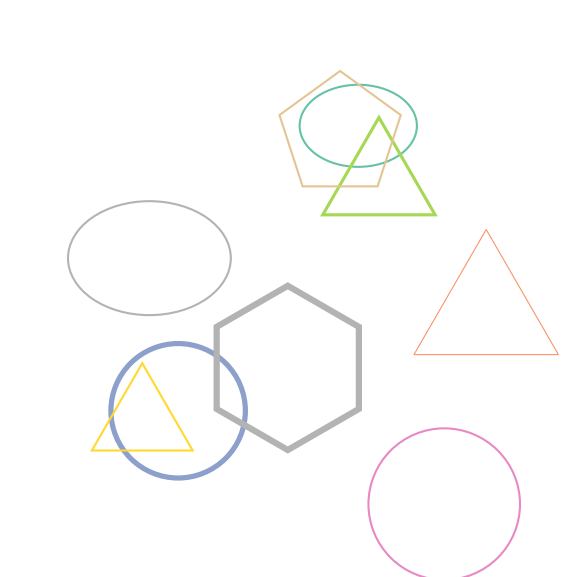[{"shape": "oval", "thickness": 1, "radius": 0.51, "center": [0.62, 0.781]}, {"shape": "triangle", "thickness": 0.5, "radius": 0.72, "center": [0.842, 0.457]}, {"shape": "circle", "thickness": 2.5, "radius": 0.58, "center": [0.308, 0.288]}, {"shape": "circle", "thickness": 1, "radius": 0.66, "center": [0.769, 0.126]}, {"shape": "triangle", "thickness": 1.5, "radius": 0.56, "center": [0.656, 0.683]}, {"shape": "triangle", "thickness": 1, "radius": 0.5, "center": [0.246, 0.269]}, {"shape": "pentagon", "thickness": 1, "radius": 0.55, "center": [0.589, 0.766]}, {"shape": "oval", "thickness": 1, "radius": 0.7, "center": [0.259, 0.552]}, {"shape": "hexagon", "thickness": 3, "radius": 0.71, "center": [0.498, 0.362]}]